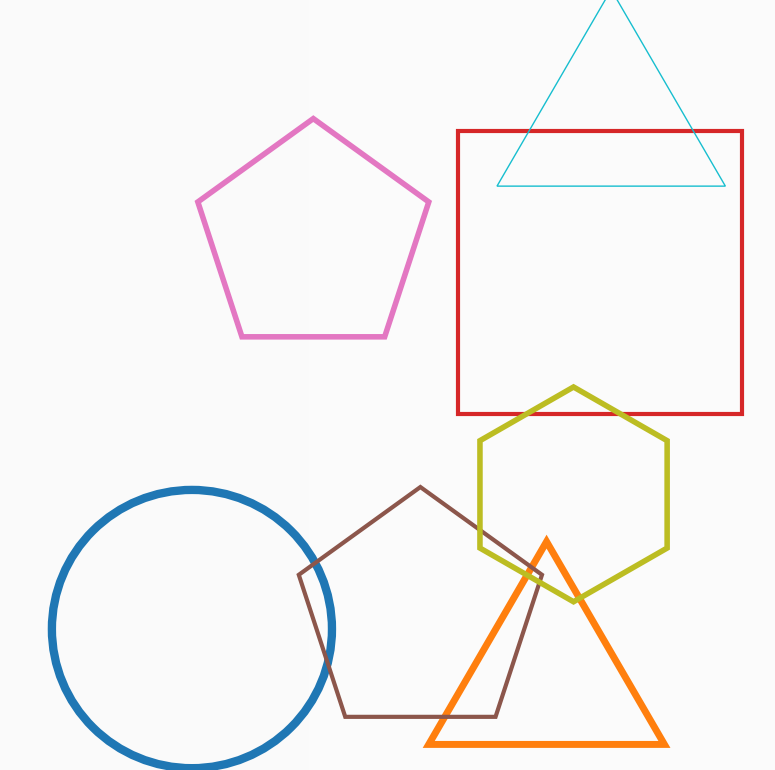[{"shape": "circle", "thickness": 3, "radius": 0.9, "center": [0.248, 0.183]}, {"shape": "triangle", "thickness": 2.5, "radius": 0.88, "center": [0.705, 0.121]}, {"shape": "square", "thickness": 1.5, "radius": 0.92, "center": [0.774, 0.646]}, {"shape": "pentagon", "thickness": 1.5, "radius": 0.82, "center": [0.542, 0.203]}, {"shape": "pentagon", "thickness": 2, "radius": 0.78, "center": [0.404, 0.689]}, {"shape": "hexagon", "thickness": 2, "radius": 0.7, "center": [0.74, 0.358]}, {"shape": "triangle", "thickness": 0.5, "radius": 0.85, "center": [0.789, 0.843]}]